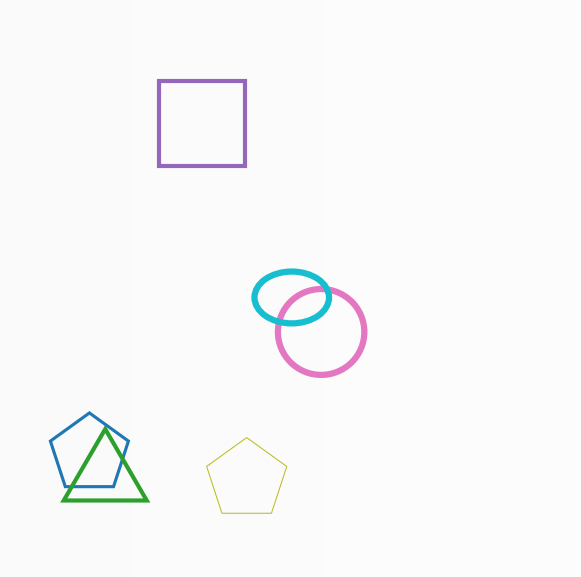[{"shape": "pentagon", "thickness": 1.5, "radius": 0.35, "center": [0.154, 0.214]}, {"shape": "triangle", "thickness": 2, "radius": 0.41, "center": [0.181, 0.174]}, {"shape": "square", "thickness": 2, "radius": 0.37, "center": [0.348, 0.785]}, {"shape": "circle", "thickness": 3, "radius": 0.37, "center": [0.552, 0.424]}, {"shape": "pentagon", "thickness": 0.5, "radius": 0.36, "center": [0.424, 0.169]}, {"shape": "oval", "thickness": 3, "radius": 0.32, "center": [0.502, 0.484]}]